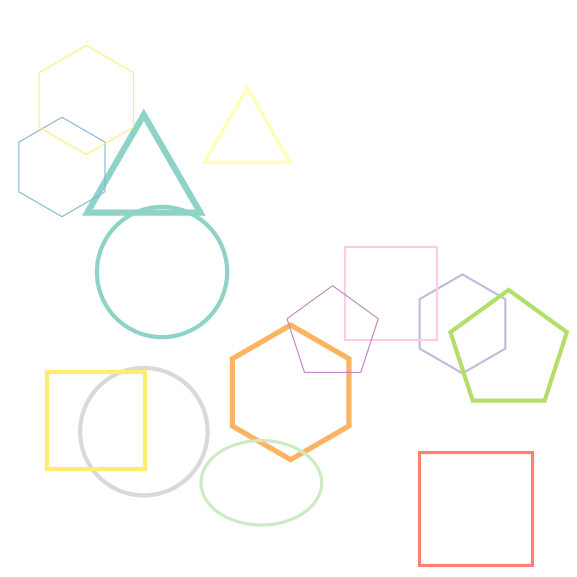[{"shape": "triangle", "thickness": 3, "radius": 0.56, "center": [0.249, 0.687]}, {"shape": "circle", "thickness": 2, "radius": 0.56, "center": [0.281, 0.528]}, {"shape": "triangle", "thickness": 1.5, "radius": 0.43, "center": [0.428, 0.761]}, {"shape": "hexagon", "thickness": 1, "radius": 0.43, "center": [0.801, 0.438]}, {"shape": "square", "thickness": 1.5, "radius": 0.49, "center": [0.823, 0.119]}, {"shape": "hexagon", "thickness": 0.5, "radius": 0.43, "center": [0.107, 0.71]}, {"shape": "hexagon", "thickness": 2.5, "radius": 0.58, "center": [0.503, 0.32]}, {"shape": "pentagon", "thickness": 2, "radius": 0.53, "center": [0.881, 0.391]}, {"shape": "square", "thickness": 1, "radius": 0.4, "center": [0.677, 0.491]}, {"shape": "circle", "thickness": 2, "radius": 0.55, "center": [0.249, 0.252]}, {"shape": "pentagon", "thickness": 0.5, "radius": 0.42, "center": [0.576, 0.422]}, {"shape": "oval", "thickness": 1.5, "radius": 0.52, "center": [0.452, 0.163]}, {"shape": "square", "thickness": 2, "radius": 0.42, "center": [0.166, 0.271]}, {"shape": "hexagon", "thickness": 0.5, "radius": 0.47, "center": [0.15, 0.826]}]